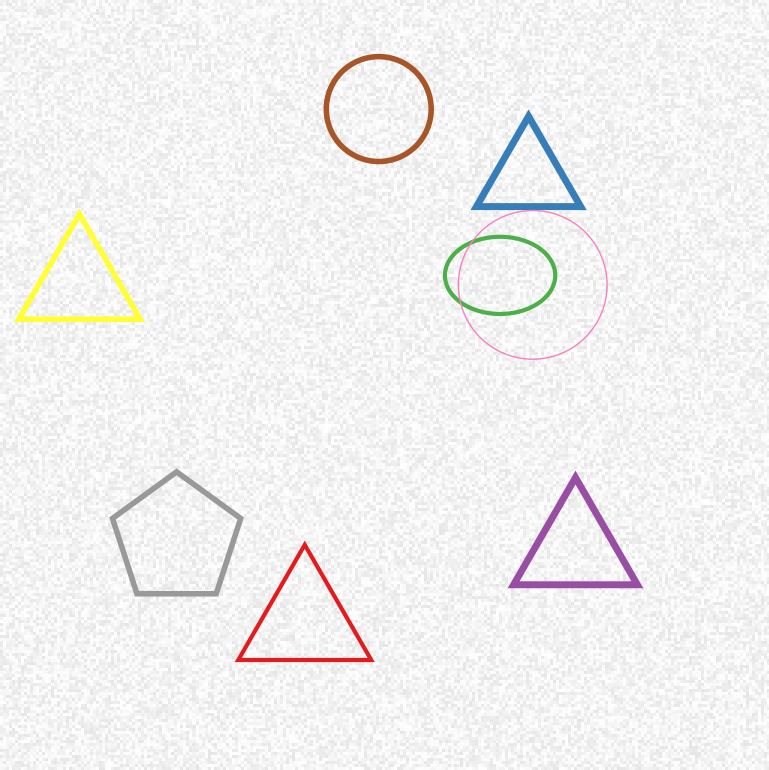[{"shape": "triangle", "thickness": 1.5, "radius": 0.5, "center": [0.396, 0.193]}, {"shape": "triangle", "thickness": 2.5, "radius": 0.39, "center": [0.686, 0.771]}, {"shape": "oval", "thickness": 1.5, "radius": 0.36, "center": [0.649, 0.642]}, {"shape": "triangle", "thickness": 2.5, "radius": 0.46, "center": [0.747, 0.287]}, {"shape": "triangle", "thickness": 2, "radius": 0.46, "center": [0.103, 0.631]}, {"shape": "circle", "thickness": 2, "radius": 0.34, "center": [0.492, 0.858]}, {"shape": "circle", "thickness": 0.5, "radius": 0.48, "center": [0.692, 0.63]}, {"shape": "pentagon", "thickness": 2, "radius": 0.44, "center": [0.229, 0.3]}]